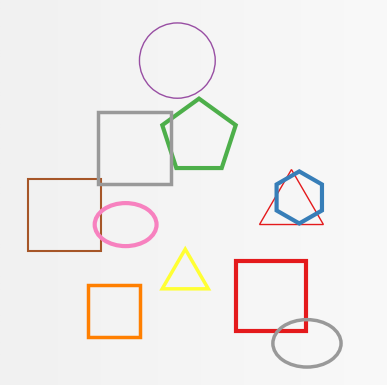[{"shape": "triangle", "thickness": 1, "radius": 0.48, "center": [0.752, 0.464]}, {"shape": "square", "thickness": 3, "radius": 0.45, "center": [0.7, 0.231]}, {"shape": "hexagon", "thickness": 3, "radius": 0.34, "center": [0.772, 0.487]}, {"shape": "pentagon", "thickness": 3, "radius": 0.5, "center": [0.514, 0.644]}, {"shape": "circle", "thickness": 1, "radius": 0.49, "center": [0.458, 0.843]}, {"shape": "square", "thickness": 2.5, "radius": 0.34, "center": [0.293, 0.192]}, {"shape": "triangle", "thickness": 2.5, "radius": 0.34, "center": [0.478, 0.284]}, {"shape": "square", "thickness": 1.5, "radius": 0.47, "center": [0.166, 0.441]}, {"shape": "oval", "thickness": 3, "radius": 0.4, "center": [0.324, 0.417]}, {"shape": "oval", "thickness": 2.5, "radius": 0.44, "center": [0.792, 0.108]}, {"shape": "square", "thickness": 2.5, "radius": 0.47, "center": [0.348, 0.615]}]